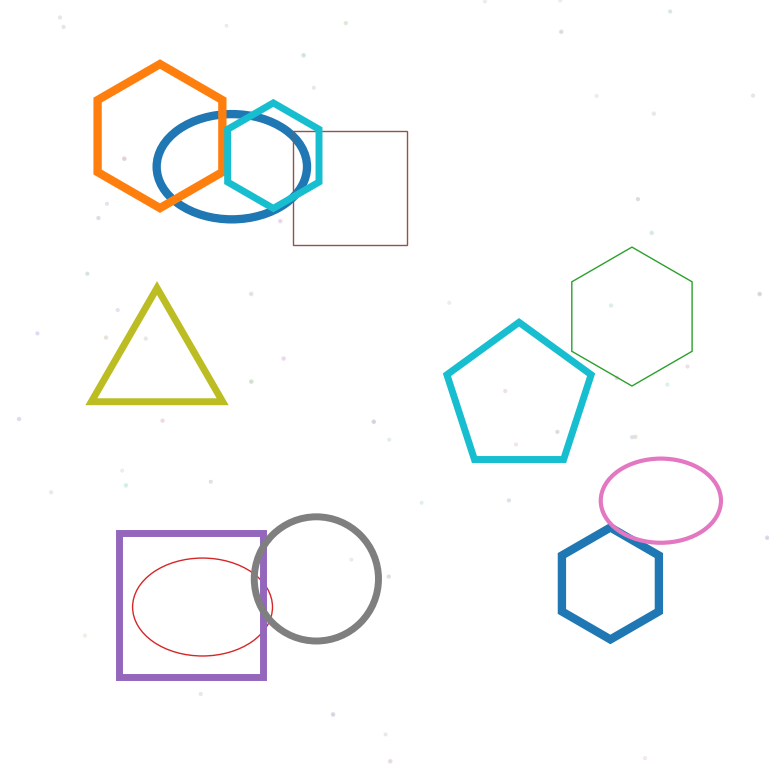[{"shape": "oval", "thickness": 3, "radius": 0.49, "center": [0.301, 0.783]}, {"shape": "hexagon", "thickness": 3, "radius": 0.36, "center": [0.793, 0.242]}, {"shape": "hexagon", "thickness": 3, "radius": 0.47, "center": [0.208, 0.823]}, {"shape": "hexagon", "thickness": 0.5, "radius": 0.45, "center": [0.821, 0.589]}, {"shape": "oval", "thickness": 0.5, "radius": 0.45, "center": [0.263, 0.212]}, {"shape": "square", "thickness": 2.5, "radius": 0.47, "center": [0.248, 0.215]}, {"shape": "square", "thickness": 0.5, "radius": 0.37, "center": [0.455, 0.756]}, {"shape": "oval", "thickness": 1.5, "radius": 0.39, "center": [0.858, 0.35]}, {"shape": "circle", "thickness": 2.5, "radius": 0.4, "center": [0.411, 0.248]}, {"shape": "triangle", "thickness": 2.5, "radius": 0.49, "center": [0.204, 0.528]}, {"shape": "hexagon", "thickness": 2.5, "radius": 0.34, "center": [0.355, 0.798]}, {"shape": "pentagon", "thickness": 2.5, "radius": 0.49, "center": [0.674, 0.483]}]